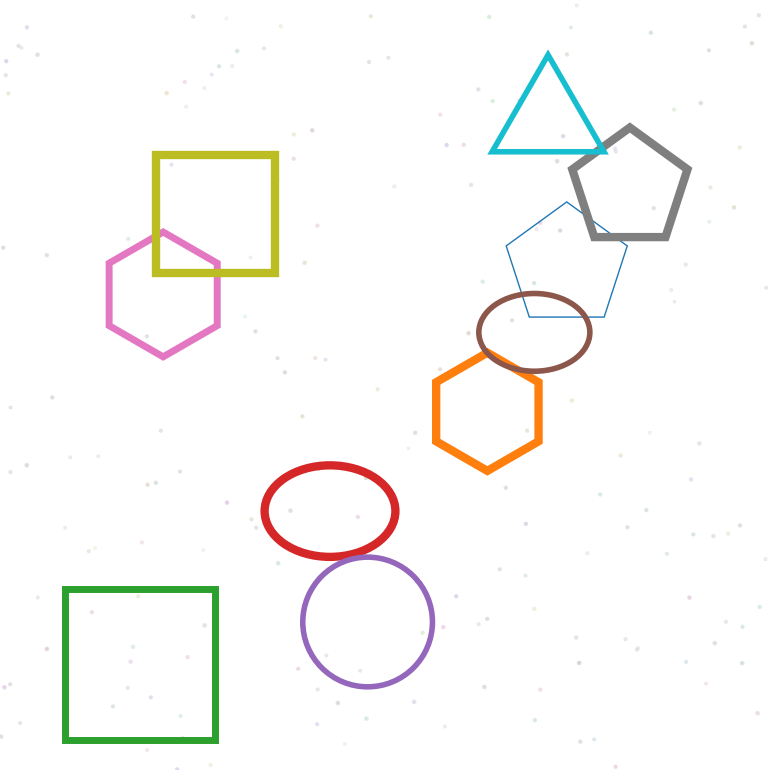[{"shape": "pentagon", "thickness": 0.5, "radius": 0.41, "center": [0.736, 0.655]}, {"shape": "hexagon", "thickness": 3, "radius": 0.38, "center": [0.633, 0.465]}, {"shape": "square", "thickness": 2.5, "radius": 0.49, "center": [0.182, 0.137]}, {"shape": "oval", "thickness": 3, "radius": 0.42, "center": [0.429, 0.336]}, {"shape": "circle", "thickness": 2, "radius": 0.42, "center": [0.477, 0.192]}, {"shape": "oval", "thickness": 2, "radius": 0.36, "center": [0.694, 0.568]}, {"shape": "hexagon", "thickness": 2.5, "radius": 0.41, "center": [0.212, 0.618]}, {"shape": "pentagon", "thickness": 3, "radius": 0.39, "center": [0.818, 0.756]}, {"shape": "square", "thickness": 3, "radius": 0.39, "center": [0.28, 0.722]}, {"shape": "triangle", "thickness": 2, "radius": 0.42, "center": [0.712, 0.845]}]